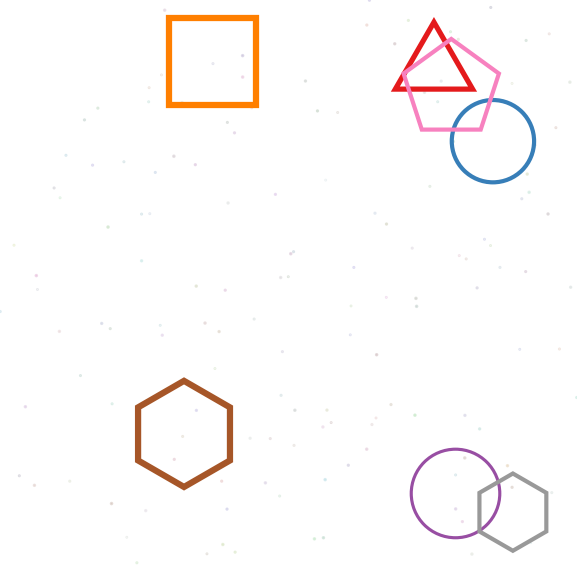[{"shape": "triangle", "thickness": 2.5, "radius": 0.39, "center": [0.751, 0.883]}, {"shape": "circle", "thickness": 2, "radius": 0.36, "center": [0.854, 0.755]}, {"shape": "circle", "thickness": 1.5, "radius": 0.38, "center": [0.789, 0.145]}, {"shape": "square", "thickness": 3, "radius": 0.38, "center": [0.368, 0.892]}, {"shape": "hexagon", "thickness": 3, "radius": 0.46, "center": [0.319, 0.248]}, {"shape": "pentagon", "thickness": 2, "radius": 0.43, "center": [0.781, 0.845]}, {"shape": "hexagon", "thickness": 2, "radius": 0.33, "center": [0.888, 0.112]}]